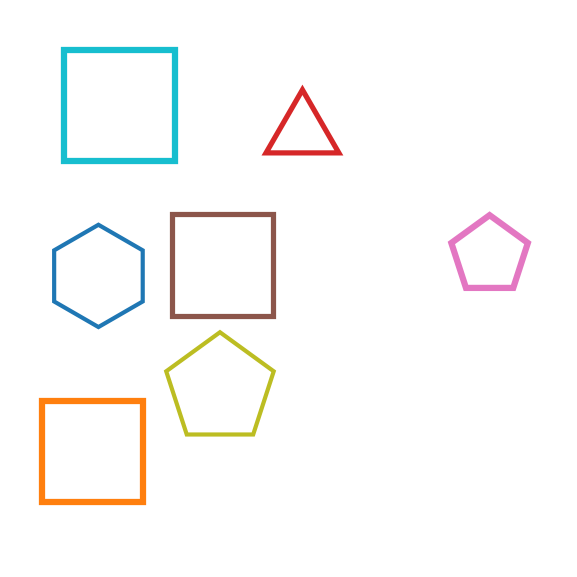[{"shape": "hexagon", "thickness": 2, "radius": 0.44, "center": [0.17, 0.521]}, {"shape": "square", "thickness": 3, "radius": 0.44, "center": [0.16, 0.217]}, {"shape": "triangle", "thickness": 2.5, "radius": 0.36, "center": [0.524, 0.771]}, {"shape": "square", "thickness": 2.5, "radius": 0.44, "center": [0.385, 0.541]}, {"shape": "pentagon", "thickness": 3, "radius": 0.35, "center": [0.848, 0.557]}, {"shape": "pentagon", "thickness": 2, "radius": 0.49, "center": [0.381, 0.326]}, {"shape": "square", "thickness": 3, "radius": 0.48, "center": [0.207, 0.817]}]